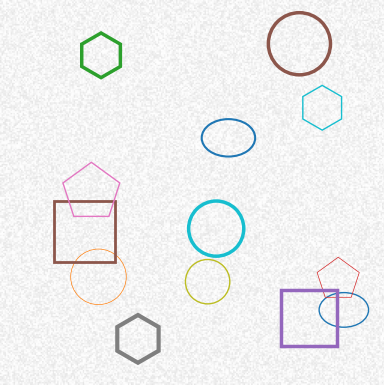[{"shape": "oval", "thickness": 1, "radius": 0.32, "center": [0.893, 0.195]}, {"shape": "oval", "thickness": 1.5, "radius": 0.35, "center": [0.593, 0.642]}, {"shape": "circle", "thickness": 0.5, "radius": 0.36, "center": [0.256, 0.281]}, {"shape": "hexagon", "thickness": 2.5, "radius": 0.29, "center": [0.262, 0.856]}, {"shape": "pentagon", "thickness": 0.5, "radius": 0.29, "center": [0.878, 0.274]}, {"shape": "square", "thickness": 2.5, "radius": 0.36, "center": [0.803, 0.174]}, {"shape": "square", "thickness": 2, "radius": 0.39, "center": [0.22, 0.398]}, {"shape": "circle", "thickness": 2.5, "radius": 0.4, "center": [0.778, 0.886]}, {"shape": "pentagon", "thickness": 1, "radius": 0.39, "center": [0.237, 0.501]}, {"shape": "hexagon", "thickness": 3, "radius": 0.31, "center": [0.358, 0.12]}, {"shape": "circle", "thickness": 1, "radius": 0.29, "center": [0.539, 0.268]}, {"shape": "hexagon", "thickness": 1, "radius": 0.29, "center": [0.837, 0.72]}, {"shape": "circle", "thickness": 2.5, "radius": 0.36, "center": [0.562, 0.406]}]